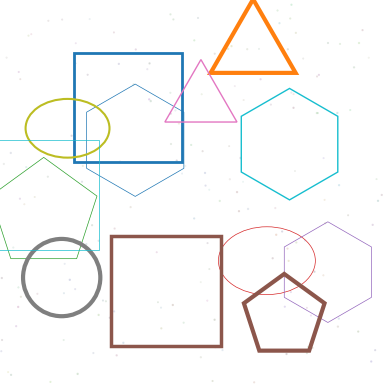[{"shape": "hexagon", "thickness": 0.5, "radius": 0.73, "center": [0.351, 0.636]}, {"shape": "square", "thickness": 2, "radius": 0.71, "center": [0.333, 0.721]}, {"shape": "triangle", "thickness": 3, "radius": 0.64, "center": [0.657, 0.874]}, {"shape": "pentagon", "thickness": 0.5, "radius": 0.73, "center": [0.114, 0.446]}, {"shape": "oval", "thickness": 0.5, "radius": 0.63, "center": [0.693, 0.323]}, {"shape": "hexagon", "thickness": 0.5, "radius": 0.65, "center": [0.852, 0.293]}, {"shape": "pentagon", "thickness": 3, "radius": 0.55, "center": [0.738, 0.178]}, {"shape": "square", "thickness": 2.5, "radius": 0.72, "center": [0.431, 0.245]}, {"shape": "triangle", "thickness": 1, "radius": 0.54, "center": [0.522, 0.737]}, {"shape": "circle", "thickness": 3, "radius": 0.5, "center": [0.16, 0.279]}, {"shape": "oval", "thickness": 1.5, "radius": 0.54, "center": [0.175, 0.667]}, {"shape": "square", "thickness": 0.5, "radius": 0.71, "center": [0.114, 0.492]}, {"shape": "hexagon", "thickness": 1, "radius": 0.72, "center": [0.752, 0.626]}]